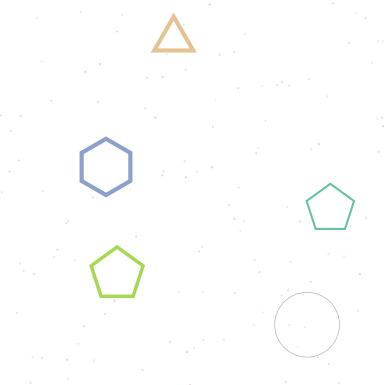[{"shape": "pentagon", "thickness": 1.5, "radius": 0.32, "center": [0.858, 0.458]}, {"shape": "hexagon", "thickness": 3, "radius": 0.37, "center": [0.275, 0.566]}, {"shape": "pentagon", "thickness": 2.5, "radius": 0.35, "center": [0.304, 0.288]}, {"shape": "triangle", "thickness": 3, "radius": 0.29, "center": [0.451, 0.898]}, {"shape": "circle", "thickness": 0.5, "radius": 0.42, "center": [0.798, 0.157]}]